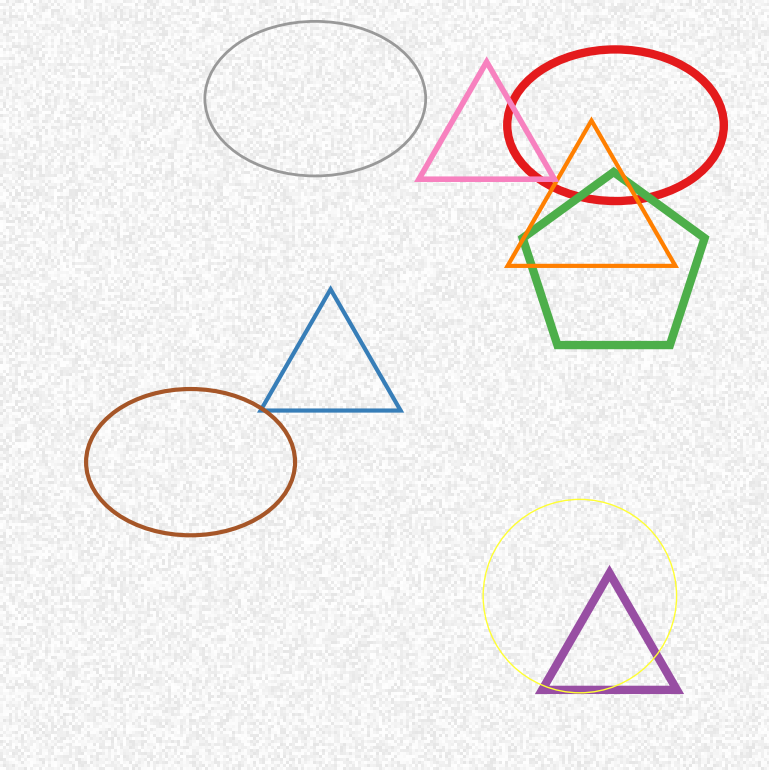[{"shape": "oval", "thickness": 3, "radius": 0.7, "center": [0.799, 0.837]}, {"shape": "triangle", "thickness": 1.5, "radius": 0.52, "center": [0.429, 0.519]}, {"shape": "pentagon", "thickness": 3, "radius": 0.62, "center": [0.797, 0.652]}, {"shape": "triangle", "thickness": 3, "radius": 0.51, "center": [0.792, 0.155]}, {"shape": "triangle", "thickness": 1.5, "radius": 0.63, "center": [0.768, 0.718]}, {"shape": "circle", "thickness": 0.5, "radius": 0.63, "center": [0.753, 0.226]}, {"shape": "oval", "thickness": 1.5, "radius": 0.68, "center": [0.248, 0.4]}, {"shape": "triangle", "thickness": 2, "radius": 0.51, "center": [0.632, 0.818]}, {"shape": "oval", "thickness": 1, "radius": 0.72, "center": [0.409, 0.872]}]